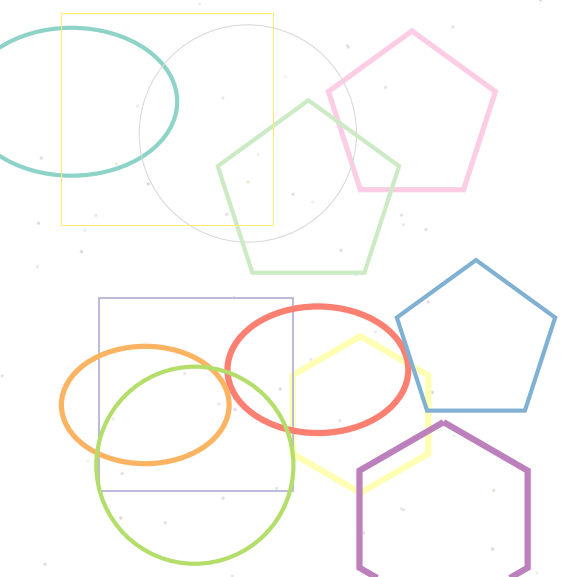[{"shape": "oval", "thickness": 2, "radius": 0.91, "center": [0.124, 0.823]}, {"shape": "hexagon", "thickness": 3, "radius": 0.68, "center": [0.624, 0.281]}, {"shape": "square", "thickness": 1, "radius": 0.84, "center": [0.339, 0.316]}, {"shape": "oval", "thickness": 3, "radius": 0.78, "center": [0.55, 0.359]}, {"shape": "pentagon", "thickness": 2, "radius": 0.72, "center": [0.824, 0.405]}, {"shape": "oval", "thickness": 2.5, "radius": 0.73, "center": [0.252, 0.298]}, {"shape": "circle", "thickness": 2, "radius": 0.85, "center": [0.337, 0.194]}, {"shape": "pentagon", "thickness": 2.5, "radius": 0.76, "center": [0.713, 0.794]}, {"shape": "circle", "thickness": 0.5, "radius": 0.94, "center": [0.429, 0.768]}, {"shape": "hexagon", "thickness": 3, "radius": 0.84, "center": [0.768, 0.1]}, {"shape": "pentagon", "thickness": 2, "radius": 0.83, "center": [0.534, 0.66]}, {"shape": "square", "thickness": 0.5, "radius": 0.92, "center": [0.289, 0.792]}]